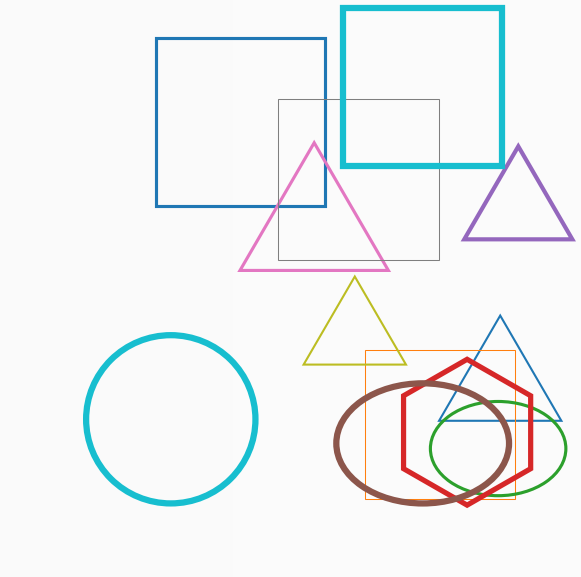[{"shape": "triangle", "thickness": 1, "radius": 0.61, "center": [0.861, 0.331]}, {"shape": "square", "thickness": 1.5, "radius": 0.73, "center": [0.413, 0.788]}, {"shape": "square", "thickness": 0.5, "radius": 0.64, "center": [0.757, 0.264]}, {"shape": "oval", "thickness": 1.5, "radius": 0.58, "center": [0.857, 0.222]}, {"shape": "hexagon", "thickness": 2.5, "radius": 0.63, "center": [0.804, 0.251]}, {"shape": "triangle", "thickness": 2, "radius": 0.54, "center": [0.892, 0.638]}, {"shape": "oval", "thickness": 3, "radius": 0.74, "center": [0.727, 0.231]}, {"shape": "triangle", "thickness": 1.5, "radius": 0.74, "center": [0.541, 0.605]}, {"shape": "square", "thickness": 0.5, "radius": 0.69, "center": [0.617, 0.688]}, {"shape": "triangle", "thickness": 1, "radius": 0.51, "center": [0.61, 0.419]}, {"shape": "square", "thickness": 3, "radius": 0.68, "center": [0.727, 0.848]}, {"shape": "circle", "thickness": 3, "radius": 0.73, "center": [0.294, 0.273]}]